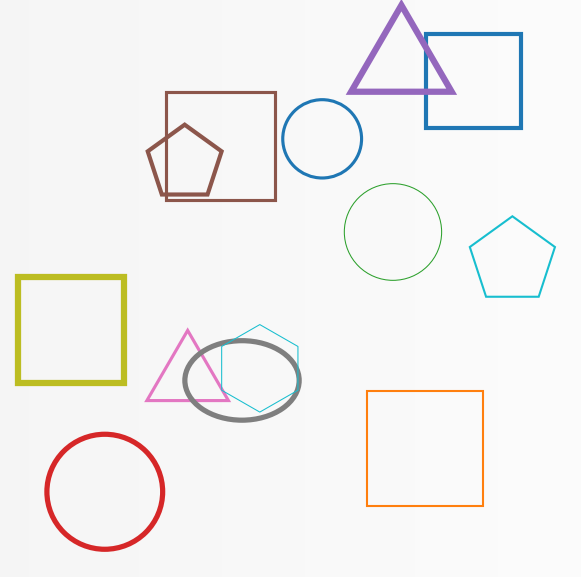[{"shape": "circle", "thickness": 1.5, "radius": 0.34, "center": [0.554, 0.759]}, {"shape": "square", "thickness": 2, "radius": 0.41, "center": [0.815, 0.858]}, {"shape": "square", "thickness": 1, "radius": 0.5, "center": [0.731, 0.222]}, {"shape": "circle", "thickness": 0.5, "radius": 0.42, "center": [0.676, 0.597]}, {"shape": "circle", "thickness": 2.5, "radius": 0.5, "center": [0.18, 0.148]}, {"shape": "triangle", "thickness": 3, "radius": 0.5, "center": [0.691, 0.89]}, {"shape": "square", "thickness": 1.5, "radius": 0.47, "center": [0.38, 0.747]}, {"shape": "pentagon", "thickness": 2, "radius": 0.33, "center": [0.318, 0.716]}, {"shape": "triangle", "thickness": 1.5, "radius": 0.4, "center": [0.323, 0.346]}, {"shape": "oval", "thickness": 2.5, "radius": 0.49, "center": [0.416, 0.34]}, {"shape": "square", "thickness": 3, "radius": 0.46, "center": [0.122, 0.428]}, {"shape": "pentagon", "thickness": 1, "radius": 0.39, "center": [0.882, 0.548]}, {"shape": "hexagon", "thickness": 0.5, "radius": 0.38, "center": [0.447, 0.361]}]